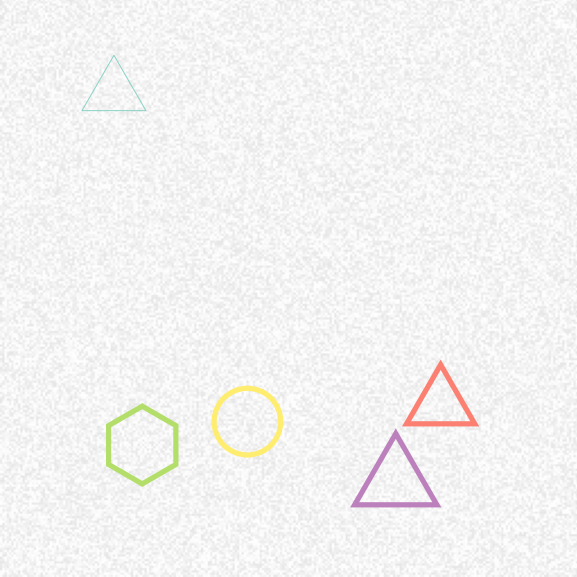[{"shape": "triangle", "thickness": 0.5, "radius": 0.32, "center": [0.197, 0.84]}, {"shape": "triangle", "thickness": 2.5, "radius": 0.34, "center": [0.763, 0.299]}, {"shape": "hexagon", "thickness": 2.5, "radius": 0.34, "center": [0.246, 0.229]}, {"shape": "triangle", "thickness": 2.5, "radius": 0.41, "center": [0.685, 0.166]}, {"shape": "circle", "thickness": 2.5, "radius": 0.29, "center": [0.428, 0.269]}]